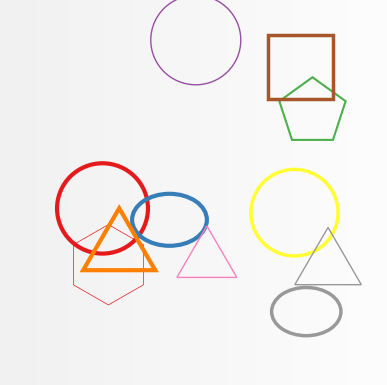[{"shape": "hexagon", "thickness": 0.5, "radius": 0.52, "center": [0.28, 0.312]}, {"shape": "circle", "thickness": 3, "radius": 0.59, "center": [0.265, 0.459]}, {"shape": "oval", "thickness": 3, "radius": 0.48, "center": [0.437, 0.429]}, {"shape": "pentagon", "thickness": 1.5, "radius": 0.45, "center": [0.806, 0.709]}, {"shape": "circle", "thickness": 1, "radius": 0.58, "center": [0.505, 0.896]}, {"shape": "triangle", "thickness": 3, "radius": 0.54, "center": [0.308, 0.352]}, {"shape": "circle", "thickness": 2.5, "radius": 0.56, "center": [0.76, 0.448]}, {"shape": "square", "thickness": 2.5, "radius": 0.42, "center": [0.776, 0.826]}, {"shape": "triangle", "thickness": 1, "radius": 0.45, "center": [0.534, 0.324]}, {"shape": "triangle", "thickness": 1, "radius": 0.5, "center": [0.847, 0.31]}, {"shape": "oval", "thickness": 2.5, "radius": 0.45, "center": [0.79, 0.191]}]